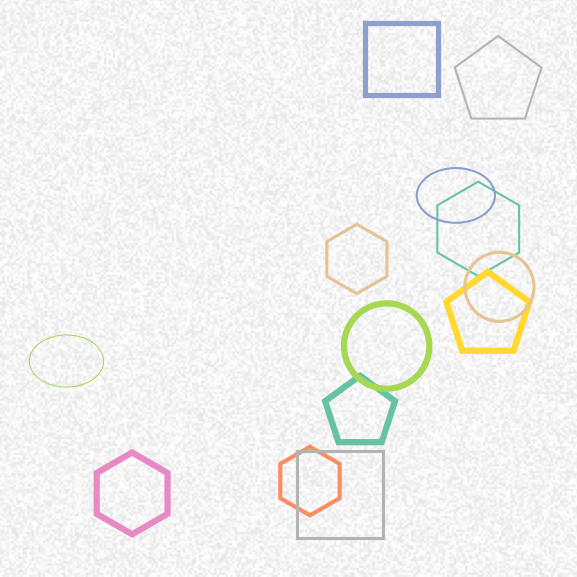[{"shape": "hexagon", "thickness": 1, "radius": 0.41, "center": [0.828, 0.603]}, {"shape": "pentagon", "thickness": 3, "radius": 0.32, "center": [0.624, 0.285]}, {"shape": "hexagon", "thickness": 2, "radius": 0.3, "center": [0.537, 0.166]}, {"shape": "oval", "thickness": 1, "radius": 0.34, "center": [0.789, 0.661]}, {"shape": "square", "thickness": 2.5, "radius": 0.31, "center": [0.695, 0.898]}, {"shape": "hexagon", "thickness": 3, "radius": 0.35, "center": [0.229, 0.145]}, {"shape": "oval", "thickness": 0.5, "radius": 0.32, "center": [0.115, 0.374]}, {"shape": "circle", "thickness": 3, "radius": 0.37, "center": [0.669, 0.4]}, {"shape": "pentagon", "thickness": 3, "radius": 0.38, "center": [0.845, 0.453]}, {"shape": "circle", "thickness": 1.5, "radius": 0.3, "center": [0.865, 0.503]}, {"shape": "hexagon", "thickness": 1.5, "radius": 0.3, "center": [0.618, 0.551]}, {"shape": "pentagon", "thickness": 1, "radius": 0.4, "center": [0.863, 0.858]}, {"shape": "square", "thickness": 1.5, "radius": 0.37, "center": [0.589, 0.143]}]